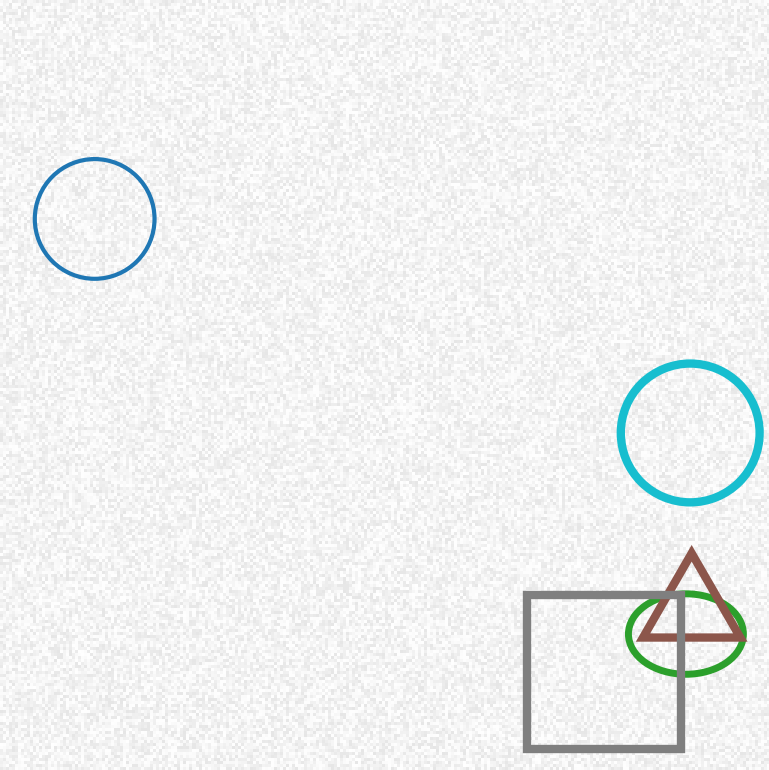[{"shape": "circle", "thickness": 1.5, "radius": 0.39, "center": [0.123, 0.716]}, {"shape": "oval", "thickness": 2.5, "radius": 0.37, "center": [0.891, 0.177]}, {"shape": "triangle", "thickness": 3, "radius": 0.36, "center": [0.898, 0.208]}, {"shape": "square", "thickness": 3, "radius": 0.5, "center": [0.784, 0.127]}, {"shape": "circle", "thickness": 3, "radius": 0.45, "center": [0.896, 0.438]}]